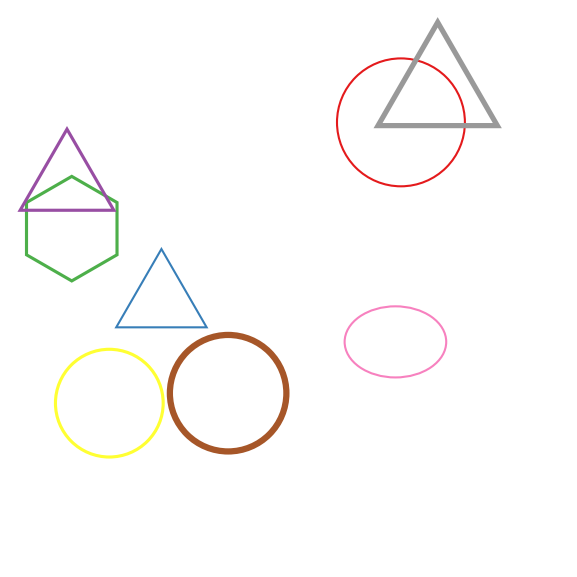[{"shape": "circle", "thickness": 1, "radius": 0.55, "center": [0.694, 0.787]}, {"shape": "triangle", "thickness": 1, "radius": 0.45, "center": [0.28, 0.478]}, {"shape": "hexagon", "thickness": 1.5, "radius": 0.45, "center": [0.124, 0.603]}, {"shape": "triangle", "thickness": 1.5, "radius": 0.47, "center": [0.116, 0.682]}, {"shape": "circle", "thickness": 1.5, "radius": 0.47, "center": [0.189, 0.301]}, {"shape": "circle", "thickness": 3, "radius": 0.5, "center": [0.395, 0.318]}, {"shape": "oval", "thickness": 1, "radius": 0.44, "center": [0.685, 0.407]}, {"shape": "triangle", "thickness": 2.5, "radius": 0.6, "center": [0.758, 0.841]}]